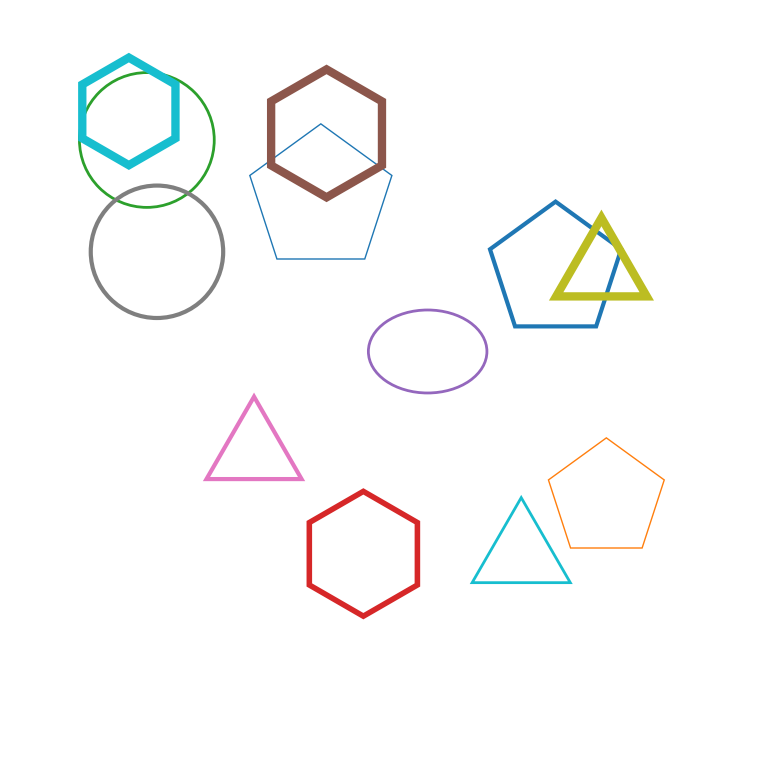[{"shape": "pentagon", "thickness": 0.5, "radius": 0.49, "center": [0.417, 0.742]}, {"shape": "pentagon", "thickness": 1.5, "radius": 0.45, "center": [0.722, 0.649]}, {"shape": "pentagon", "thickness": 0.5, "radius": 0.4, "center": [0.787, 0.352]}, {"shape": "circle", "thickness": 1, "radius": 0.44, "center": [0.191, 0.818]}, {"shape": "hexagon", "thickness": 2, "radius": 0.41, "center": [0.472, 0.281]}, {"shape": "oval", "thickness": 1, "radius": 0.38, "center": [0.555, 0.544]}, {"shape": "hexagon", "thickness": 3, "radius": 0.42, "center": [0.424, 0.827]}, {"shape": "triangle", "thickness": 1.5, "radius": 0.36, "center": [0.33, 0.413]}, {"shape": "circle", "thickness": 1.5, "radius": 0.43, "center": [0.204, 0.673]}, {"shape": "triangle", "thickness": 3, "radius": 0.34, "center": [0.781, 0.649]}, {"shape": "triangle", "thickness": 1, "radius": 0.37, "center": [0.677, 0.28]}, {"shape": "hexagon", "thickness": 3, "radius": 0.35, "center": [0.167, 0.855]}]